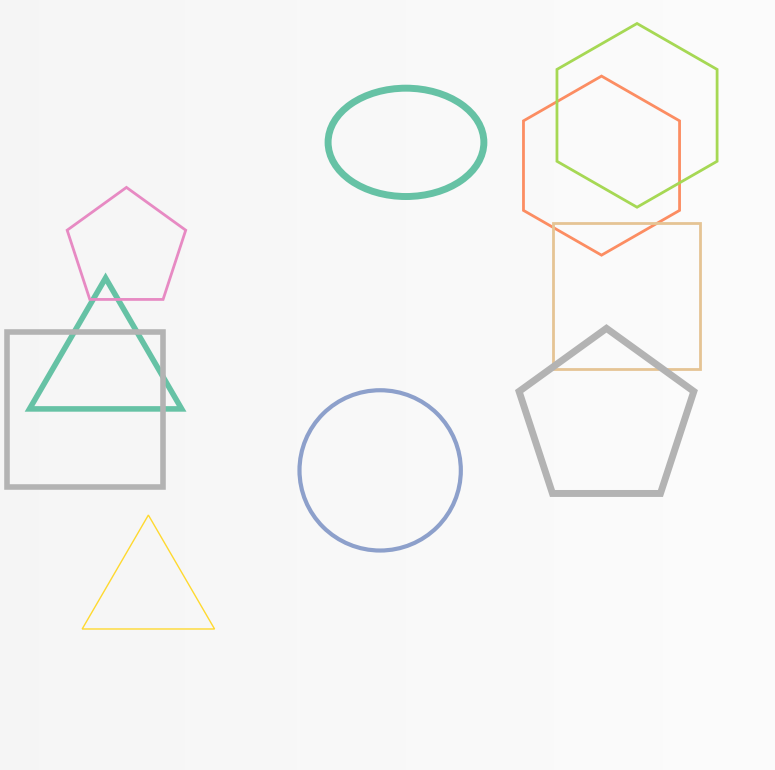[{"shape": "oval", "thickness": 2.5, "radius": 0.5, "center": [0.524, 0.815]}, {"shape": "triangle", "thickness": 2, "radius": 0.57, "center": [0.136, 0.526]}, {"shape": "hexagon", "thickness": 1, "radius": 0.58, "center": [0.776, 0.785]}, {"shape": "circle", "thickness": 1.5, "radius": 0.52, "center": [0.491, 0.389]}, {"shape": "pentagon", "thickness": 1, "radius": 0.4, "center": [0.163, 0.676]}, {"shape": "hexagon", "thickness": 1, "radius": 0.6, "center": [0.822, 0.85]}, {"shape": "triangle", "thickness": 0.5, "radius": 0.49, "center": [0.191, 0.232]}, {"shape": "square", "thickness": 1, "radius": 0.47, "center": [0.808, 0.616]}, {"shape": "square", "thickness": 2, "radius": 0.5, "center": [0.11, 0.468]}, {"shape": "pentagon", "thickness": 2.5, "radius": 0.59, "center": [0.783, 0.455]}]